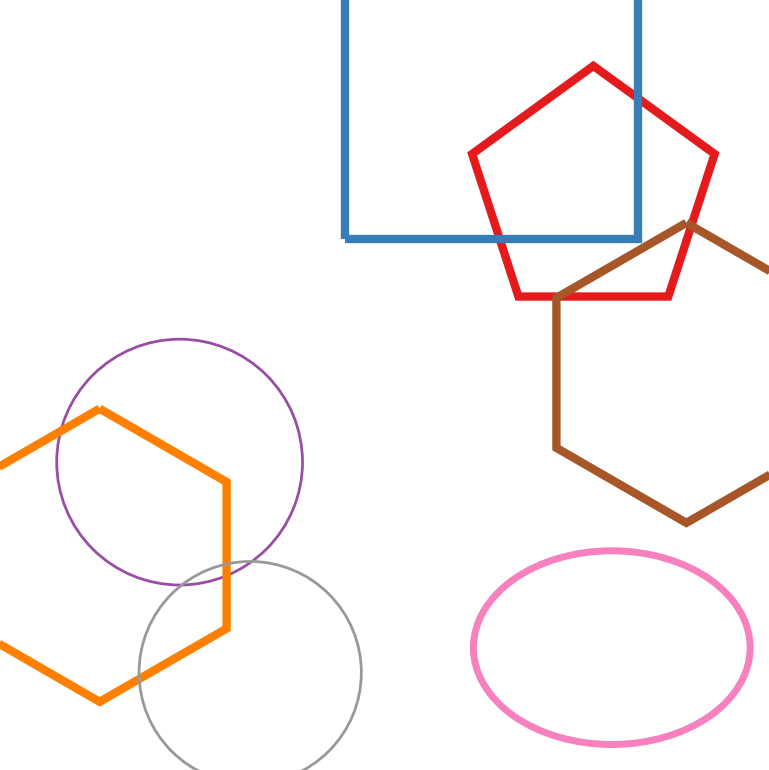[{"shape": "pentagon", "thickness": 3, "radius": 0.83, "center": [0.771, 0.749]}, {"shape": "square", "thickness": 3, "radius": 0.95, "center": [0.638, 0.88]}, {"shape": "circle", "thickness": 1, "radius": 0.8, "center": [0.233, 0.4]}, {"shape": "hexagon", "thickness": 3, "radius": 0.95, "center": [0.129, 0.279]}, {"shape": "hexagon", "thickness": 3, "radius": 0.97, "center": [0.891, 0.516]}, {"shape": "oval", "thickness": 2.5, "radius": 0.9, "center": [0.795, 0.159]}, {"shape": "circle", "thickness": 1, "radius": 0.72, "center": [0.325, 0.126]}]